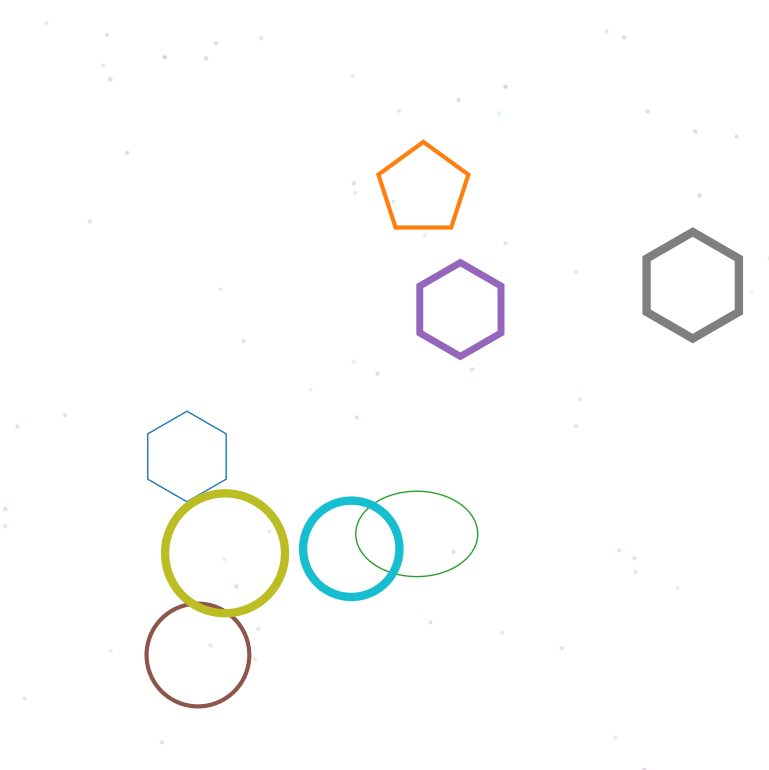[{"shape": "hexagon", "thickness": 0.5, "radius": 0.29, "center": [0.243, 0.407]}, {"shape": "pentagon", "thickness": 1.5, "radius": 0.31, "center": [0.55, 0.754]}, {"shape": "oval", "thickness": 0.5, "radius": 0.4, "center": [0.541, 0.307]}, {"shape": "hexagon", "thickness": 2.5, "radius": 0.3, "center": [0.598, 0.598]}, {"shape": "circle", "thickness": 1.5, "radius": 0.33, "center": [0.257, 0.149]}, {"shape": "hexagon", "thickness": 3, "radius": 0.35, "center": [0.9, 0.63]}, {"shape": "circle", "thickness": 3, "radius": 0.39, "center": [0.292, 0.281]}, {"shape": "circle", "thickness": 3, "radius": 0.31, "center": [0.456, 0.287]}]